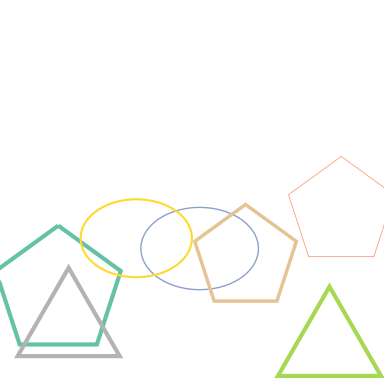[{"shape": "pentagon", "thickness": 3, "radius": 0.85, "center": [0.151, 0.243]}, {"shape": "pentagon", "thickness": 0.5, "radius": 0.72, "center": [0.886, 0.45]}, {"shape": "oval", "thickness": 1, "radius": 0.76, "center": [0.519, 0.354]}, {"shape": "triangle", "thickness": 3, "radius": 0.77, "center": [0.856, 0.101]}, {"shape": "oval", "thickness": 1.5, "radius": 0.72, "center": [0.354, 0.381]}, {"shape": "pentagon", "thickness": 2.5, "radius": 0.69, "center": [0.638, 0.33]}, {"shape": "triangle", "thickness": 3, "radius": 0.76, "center": [0.178, 0.152]}]